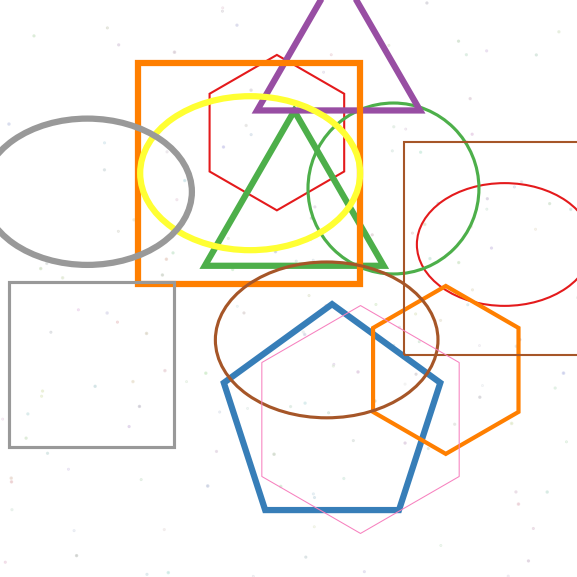[{"shape": "oval", "thickness": 1, "radius": 0.76, "center": [0.874, 0.576]}, {"shape": "hexagon", "thickness": 1, "radius": 0.67, "center": [0.479, 0.769]}, {"shape": "pentagon", "thickness": 3, "radius": 0.99, "center": [0.575, 0.275]}, {"shape": "circle", "thickness": 1.5, "radius": 0.74, "center": [0.681, 0.673]}, {"shape": "triangle", "thickness": 3, "radius": 0.89, "center": [0.51, 0.628]}, {"shape": "triangle", "thickness": 3, "radius": 0.81, "center": [0.586, 0.889]}, {"shape": "square", "thickness": 3, "radius": 0.96, "center": [0.431, 0.699]}, {"shape": "hexagon", "thickness": 2, "radius": 0.73, "center": [0.772, 0.359]}, {"shape": "oval", "thickness": 3, "radius": 0.95, "center": [0.433, 0.699]}, {"shape": "oval", "thickness": 1.5, "radius": 0.96, "center": [0.566, 0.411]}, {"shape": "square", "thickness": 1, "radius": 0.92, "center": [0.885, 0.569]}, {"shape": "hexagon", "thickness": 0.5, "radius": 0.99, "center": [0.624, 0.273]}, {"shape": "square", "thickness": 1.5, "radius": 0.72, "center": [0.158, 0.368]}, {"shape": "oval", "thickness": 3, "radius": 0.9, "center": [0.151, 0.667]}]